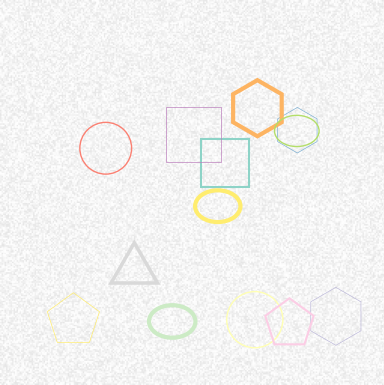[{"shape": "square", "thickness": 1.5, "radius": 0.31, "center": [0.584, 0.576]}, {"shape": "circle", "thickness": 1, "radius": 0.36, "center": [0.662, 0.17]}, {"shape": "hexagon", "thickness": 0.5, "radius": 0.38, "center": [0.872, 0.178]}, {"shape": "circle", "thickness": 1, "radius": 0.34, "center": [0.275, 0.615]}, {"shape": "hexagon", "thickness": 0.5, "radius": 0.3, "center": [0.772, 0.662]}, {"shape": "hexagon", "thickness": 3, "radius": 0.36, "center": [0.669, 0.719]}, {"shape": "oval", "thickness": 1, "radius": 0.29, "center": [0.771, 0.66]}, {"shape": "pentagon", "thickness": 1.5, "radius": 0.33, "center": [0.752, 0.159]}, {"shape": "triangle", "thickness": 2.5, "radius": 0.35, "center": [0.349, 0.3]}, {"shape": "square", "thickness": 0.5, "radius": 0.36, "center": [0.502, 0.651]}, {"shape": "oval", "thickness": 3, "radius": 0.3, "center": [0.447, 0.165]}, {"shape": "oval", "thickness": 3, "radius": 0.29, "center": [0.566, 0.464]}, {"shape": "pentagon", "thickness": 0.5, "radius": 0.36, "center": [0.191, 0.168]}]